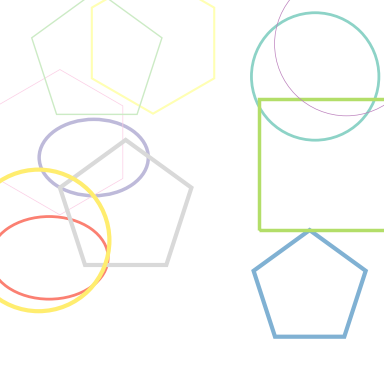[{"shape": "circle", "thickness": 2, "radius": 0.83, "center": [0.819, 0.801]}, {"shape": "hexagon", "thickness": 1.5, "radius": 0.92, "center": [0.397, 0.888]}, {"shape": "oval", "thickness": 2.5, "radius": 0.71, "center": [0.243, 0.591]}, {"shape": "oval", "thickness": 2, "radius": 0.77, "center": [0.128, 0.33]}, {"shape": "pentagon", "thickness": 3, "radius": 0.77, "center": [0.804, 0.249]}, {"shape": "square", "thickness": 2.5, "radius": 0.85, "center": [0.843, 0.573]}, {"shape": "hexagon", "thickness": 0.5, "radius": 0.94, "center": [0.156, 0.631]}, {"shape": "pentagon", "thickness": 3, "radius": 0.9, "center": [0.326, 0.457]}, {"shape": "circle", "thickness": 0.5, "radius": 0.93, "center": [0.9, 0.886]}, {"shape": "pentagon", "thickness": 1, "radius": 0.89, "center": [0.252, 0.847]}, {"shape": "circle", "thickness": 3, "radius": 0.92, "center": [0.1, 0.376]}]